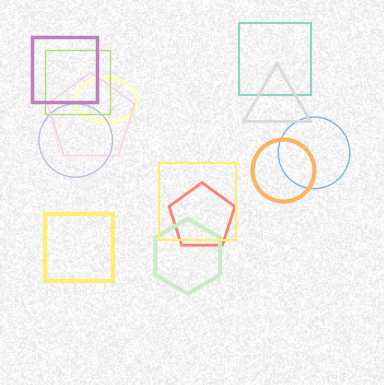[{"shape": "square", "thickness": 1.5, "radius": 0.47, "center": [0.715, 0.847]}, {"shape": "oval", "thickness": 2, "radius": 0.41, "center": [0.276, 0.74]}, {"shape": "circle", "thickness": 1, "radius": 0.48, "center": [0.197, 0.635]}, {"shape": "pentagon", "thickness": 2, "radius": 0.45, "center": [0.525, 0.436]}, {"shape": "circle", "thickness": 1, "radius": 0.46, "center": [0.816, 0.603]}, {"shape": "circle", "thickness": 3, "radius": 0.4, "center": [0.736, 0.557]}, {"shape": "square", "thickness": 1, "radius": 0.42, "center": [0.201, 0.787]}, {"shape": "pentagon", "thickness": 1, "radius": 0.6, "center": [0.236, 0.693]}, {"shape": "triangle", "thickness": 2, "radius": 0.5, "center": [0.719, 0.735]}, {"shape": "square", "thickness": 2.5, "radius": 0.42, "center": [0.167, 0.821]}, {"shape": "hexagon", "thickness": 3, "radius": 0.49, "center": [0.488, 0.335]}, {"shape": "square", "thickness": 1.5, "radius": 0.5, "center": [0.514, 0.476]}, {"shape": "square", "thickness": 3, "radius": 0.44, "center": [0.205, 0.357]}]